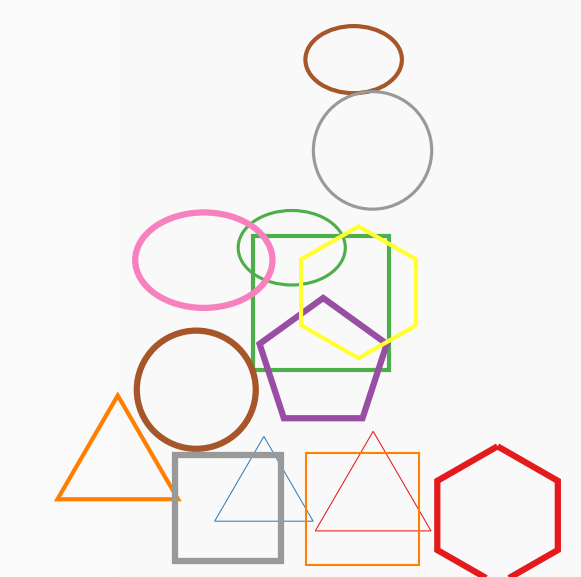[{"shape": "triangle", "thickness": 0.5, "radius": 0.57, "center": [0.642, 0.137]}, {"shape": "hexagon", "thickness": 3, "radius": 0.6, "center": [0.856, 0.107]}, {"shape": "triangle", "thickness": 0.5, "radius": 0.49, "center": [0.454, 0.146]}, {"shape": "square", "thickness": 2, "radius": 0.58, "center": [0.552, 0.474]}, {"shape": "oval", "thickness": 1.5, "radius": 0.46, "center": [0.502, 0.57]}, {"shape": "pentagon", "thickness": 3, "radius": 0.58, "center": [0.556, 0.368]}, {"shape": "square", "thickness": 1, "radius": 0.49, "center": [0.623, 0.117]}, {"shape": "triangle", "thickness": 2, "radius": 0.6, "center": [0.203, 0.195]}, {"shape": "hexagon", "thickness": 2, "radius": 0.57, "center": [0.617, 0.493]}, {"shape": "oval", "thickness": 2, "radius": 0.41, "center": [0.608, 0.896]}, {"shape": "circle", "thickness": 3, "radius": 0.51, "center": [0.338, 0.324]}, {"shape": "oval", "thickness": 3, "radius": 0.59, "center": [0.351, 0.549]}, {"shape": "square", "thickness": 3, "radius": 0.46, "center": [0.392, 0.119]}, {"shape": "circle", "thickness": 1.5, "radius": 0.51, "center": [0.641, 0.739]}]